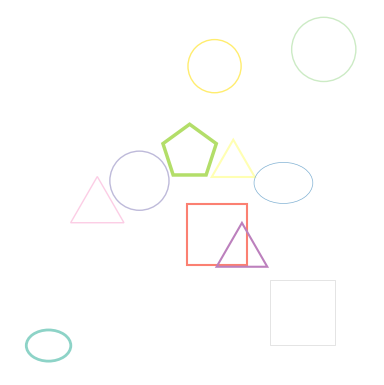[{"shape": "oval", "thickness": 2, "radius": 0.29, "center": [0.126, 0.102]}, {"shape": "triangle", "thickness": 1.5, "radius": 0.32, "center": [0.606, 0.573]}, {"shape": "circle", "thickness": 1, "radius": 0.38, "center": [0.362, 0.531]}, {"shape": "square", "thickness": 1.5, "radius": 0.39, "center": [0.564, 0.39]}, {"shape": "oval", "thickness": 0.5, "radius": 0.38, "center": [0.736, 0.525]}, {"shape": "pentagon", "thickness": 2.5, "radius": 0.36, "center": [0.493, 0.604]}, {"shape": "triangle", "thickness": 1, "radius": 0.4, "center": [0.253, 0.461]}, {"shape": "square", "thickness": 0.5, "radius": 0.42, "center": [0.786, 0.189]}, {"shape": "triangle", "thickness": 1.5, "radius": 0.38, "center": [0.628, 0.345]}, {"shape": "circle", "thickness": 1, "radius": 0.42, "center": [0.841, 0.872]}, {"shape": "circle", "thickness": 1, "radius": 0.35, "center": [0.557, 0.828]}]